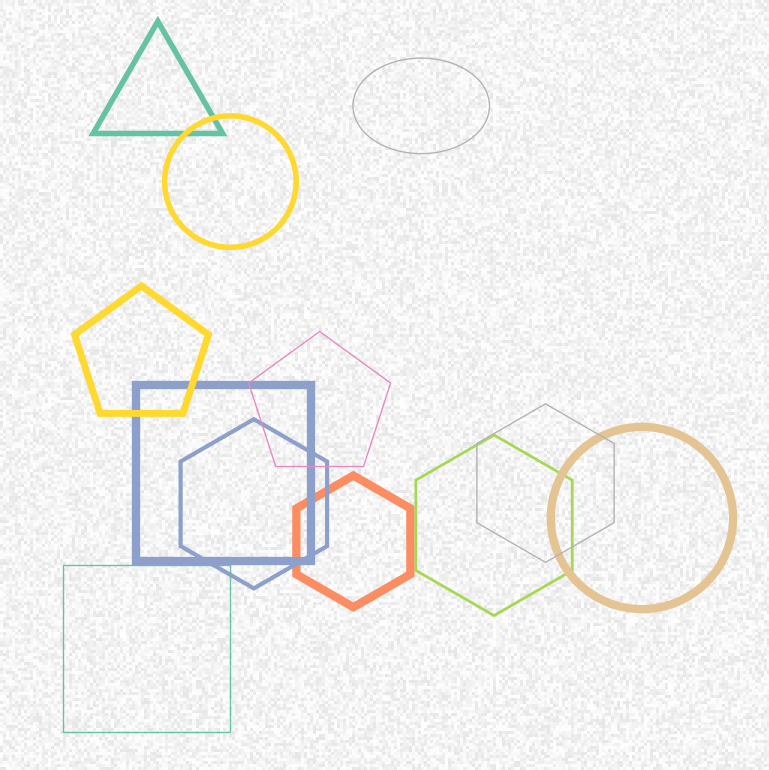[{"shape": "square", "thickness": 0.5, "radius": 0.54, "center": [0.19, 0.158]}, {"shape": "triangle", "thickness": 2, "radius": 0.49, "center": [0.205, 0.875]}, {"shape": "hexagon", "thickness": 3, "radius": 0.43, "center": [0.459, 0.297]}, {"shape": "square", "thickness": 3, "radius": 0.57, "center": [0.29, 0.385]}, {"shape": "hexagon", "thickness": 1.5, "radius": 0.55, "center": [0.33, 0.346]}, {"shape": "pentagon", "thickness": 0.5, "radius": 0.48, "center": [0.415, 0.473]}, {"shape": "hexagon", "thickness": 1, "radius": 0.59, "center": [0.642, 0.318]}, {"shape": "circle", "thickness": 2, "radius": 0.43, "center": [0.299, 0.764]}, {"shape": "pentagon", "thickness": 2.5, "radius": 0.46, "center": [0.184, 0.537]}, {"shape": "circle", "thickness": 3, "radius": 0.59, "center": [0.834, 0.327]}, {"shape": "hexagon", "thickness": 0.5, "radius": 0.51, "center": [0.708, 0.373]}, {"shape": "oval", "thickness": 0.5, "radius": 0.44, "center": [0.547, 0.863]}]